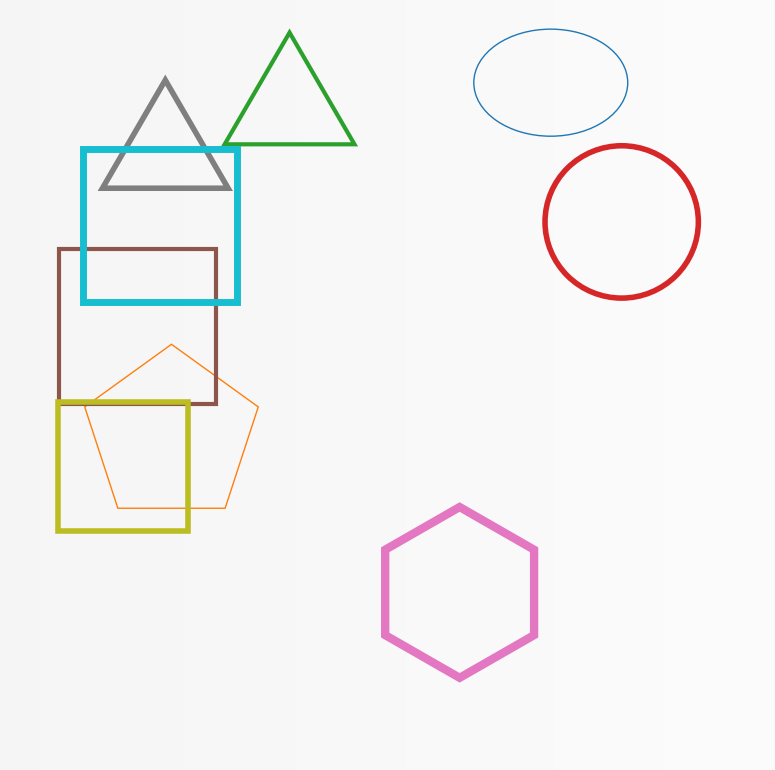[{"shape": "oval", "thickness": 0.5, "radius": 0.5, "center": [0.711, 0.893]}, {"shape": "pentagon", "thickness": 0.5, "radius": 0.59, "center": [0.221, 0.435]}, {"shape": "triangle", "thickness": 1.5, "radius": 0.48, "center": [0.374, 0.861]}, {"shape": "circle", "thickness": 2, "radius": 0.49, "center": [0.802, 0.712]}, {"shape": "square", "thickness": 1.5, "radius": 0.51, "center": [0.178, 0.576]}, {"shape": "hexagon", "thickness": 3, "radius": 0.55, "center": [0.593, 0.231]}, {"shape": "triangle", "thickness": 2, "radius": 0.47, "center": [0.213, 0.802]}, {"shape": "square", "thickness": 2, "radius": 0.42, "center": [0.159, 0.394]}, {"shape": "square", "thickness": 2.5, "radius": 0.5, "center": [0.206, 0.707]}]